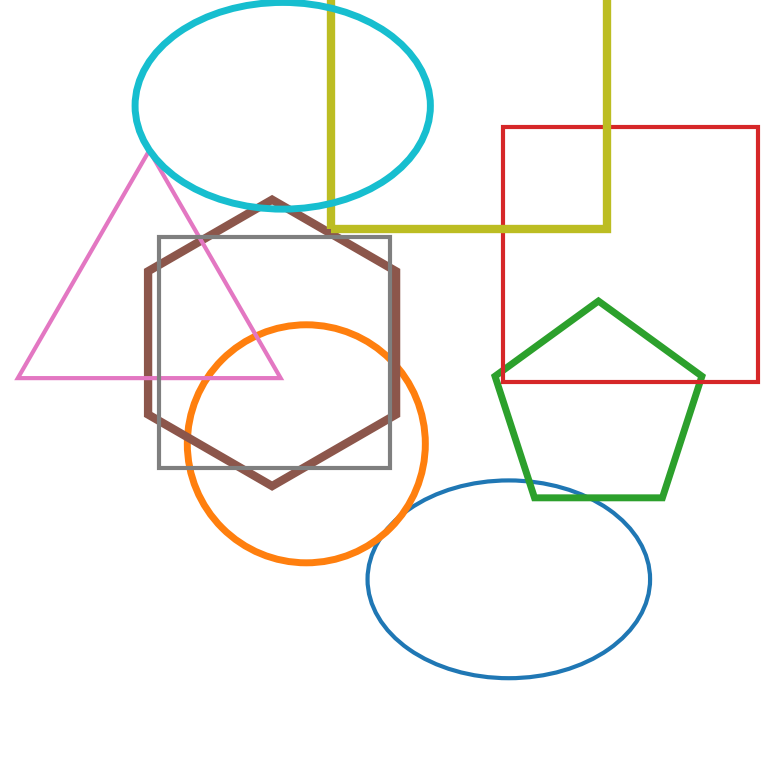[{"shape": "oval", "thickness": 1.5, "radius": 0.92, "center": [0.661, 0.248]}, {"shape": "circle", "thickness": 2.5, "radius": 0.77, "center": [0.398, 0.424]}, {"shape": "pentagon", "thickness": 2.5, "radius": 0.71, "center": [0.777, 0.468]}, {"shape": "square", "thickness": 1.5, "radius": 0.83, "center": [0.818, 0.67]}, {"shape": "hexagon", "thickness": 3, "radius": 0.93, "center": [0.353, 0.555]}, {"shape": "triangle", "thickness": 1.5, "radius": 0.99, "center": [0.194, 0.607]}, {"shape": "square", "thickness": 1.5, "radius": 0.75, "center": [0.357, 0.542]}, {"shape": "square", "thickness": 3, "radius": 0.9, "center": [0.609, 0.882]}, {"shape": "oval", "thickness": 2.5, "radius": 0.96, "center": [0.367, 0.863]}]